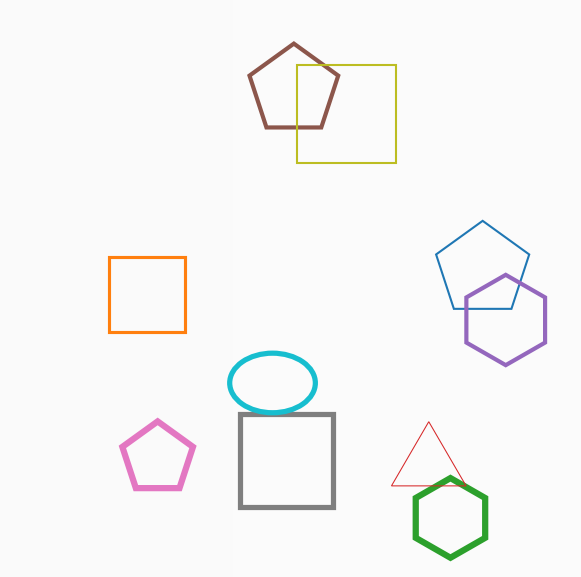[{"shape": "pentagon", "thickness": 1, "radius": 0.42, "center": [0.83, 0.532]}, {"shape": "square", "thickness": 1.5, "radius": 0.32, "center": [0.253, 0.489]}, {"shape": "hexagon", "thickness": 3, "radius": 0.34, "center": [0.775, 0.102]}, {"shape": "triangle", "thickness": 0.5, "radius": 0.37, "center": [0.738, 0.195]}, {"shape": "hexagon", "thickness": 2, "radius": 0.39, "center": [0.87, 0.445]}, {"shape": "pentagon", "thickness": 2, "radius": 0.4, "center": [0.506, 0.843]}, {"shape": "pentagon", "thickness": 3, "radius": 0.32, "center": [0.271, 0.206]}, {"shape": "square", "thickness": 2.5, "radius": 0.4, "center": [0.493, 0.202]}, {"shape": "square", "thickness": 1, "radius": 0.42, "center": [0.596, 0.801]}, {"shape": "oval", "thickness": 2.5, "radius": 0.37, "center": [0.469, 0.336]}]